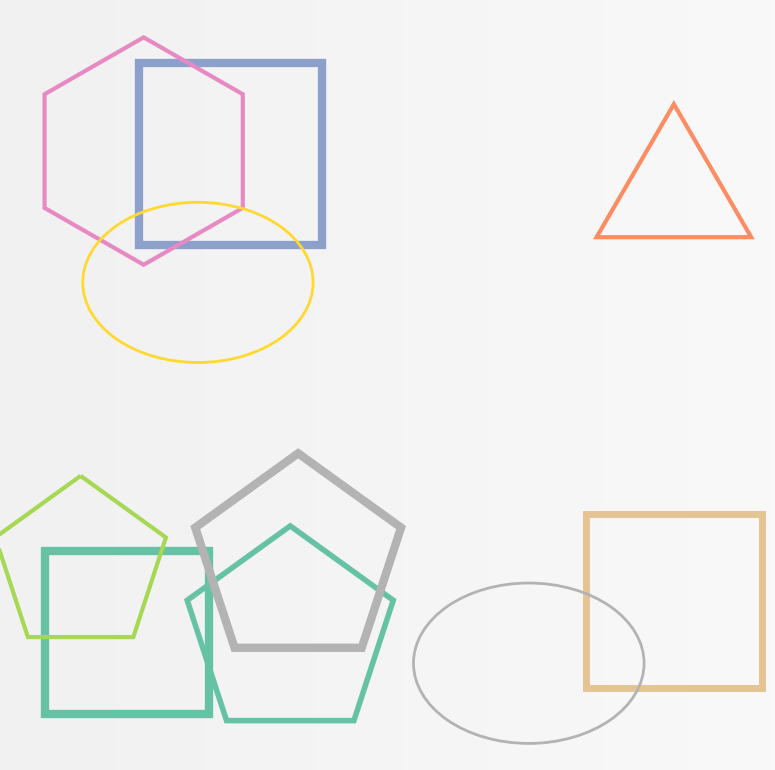[{"shape": "pentagon", "thickness": 2, "radius": 0.7, "center": [0.374, 0.177]}, {"shape": "square", "thickness": 3, "radius": 0.53, "center": [0.164, 0.179]}, {"shape": "triangle", "thickness": 1.5, "radius": 0.58, "center": [0.87, 0.75]}, {"shape": "square", "thickness": 3, "radius": 0.59, "center": [0.297, 0.8]}, {"shape": "hexagon", "thickness": 1.5, "radius": 0.74, "center": [0.185, 0.804]}, {"shape": "pentagon", "thickness": 1.5, "radius": 0.58, "center": [0.104, 0.266]}, {"shape": "oval", "thickness": 1, "radius": 0.74, "center": [0.255, 0.633]}, {"shape": "square", "thickness": 2.5, "radius": 0.57, "center": [0.87, 0.219]}, {"shape": "oval", "thickness": 1, "radius": 0.74, "center": [0.682, 0.139]}, {"shape": "pentagon", "thickness": 3, "radius": 0.7, "center": [0.385, 0.272]}]